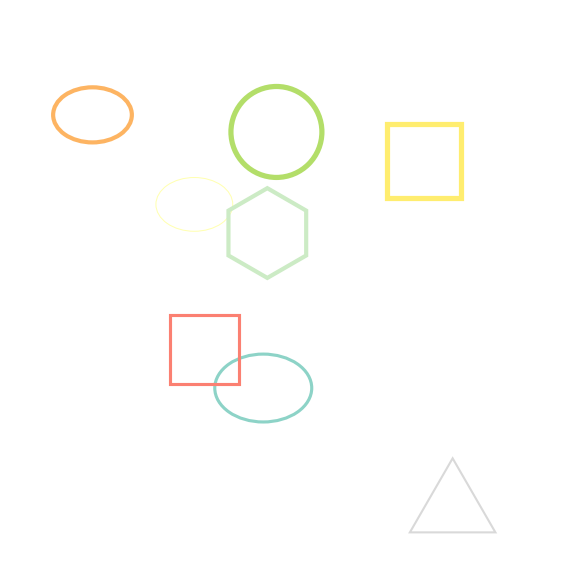[{"shape": "oval", "thickness": 1.5, "radius": 0.42, "center": [0.456, 0.327]}, {"shape": "oval", "thickness": 0.5, "radius": 0.33, "center": [0.337, 0.645]}, {"shape": "square", "thickness": 1.5, "radius": 0.3, "center": [0.354, 0.394]}, {"shape": "oval", "thickness": 2, "radius": 0.34, "center": [0.16, 0.8]}, {"shape": "circle", "thickness": 2.5, "radius": 0.39, "center": [0.479, 0.771]}, {"shape": "triangle", "thickness": 1, "radius": 0.43, "center": [0.784, 0.12]}, {"shape": "hexagon", "thickness": 2, "radius": 0.39, "center": [0.463, 0.596]}, {"shape": "square", "thickness": 2.5, "radius": 0.32, "center": [0.734, 0.72]}]